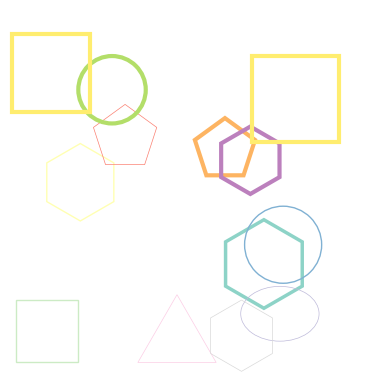[{"shape": "hexagon", "thickness": 2.5, "radius": 0.57, "center": [0.685, 0.314]}, {"shape": "hexagon", "thickness": 1, "radius": 0.5, "center": [0.209, 0.527]}, {"shape": "oval", "thickness": 0.5, "radius": 0.51, "center": [0.727, 0.185]}, {"shape": "pentagon", "thickness": 0.5, "radius": 0.43, "center": [0.325, 0.642]}, {"shape": "circle", "thickness": 1, "radius": 0.5, "center": [0.735, 0.364]}, {"shape": "pentagon", "thickness": 3, "radius": 0.41, "center": [0.584, 0.611]}, {"shape": "circle", "thickness": 3, "radius": 0.44, "center": [0.291, 0.767]}, {"shape": "triangle", "thickness": 0.5, "radius": 0.59, "center": [0.46, 0.117]}, {"shape": "hexagon", "thickness": 0.5, "radius": 0.46, "center": [0.627, 0.128]}, {"shape": "hexagon", "thickness": 3, "radius": 0.44, "center": [0.65, 0.584]}, {"shape": "square", "thickness": 1, "radius": 0.4, "center": [0.122, 0.14]}, {"shape": "square", "thickness": 3, "radius": 0.56, "center": [0.767, 0.742]}, {"shape": "square", "thickness": 3, "radius": 0.51, "center": [0.133, 0.811]}]